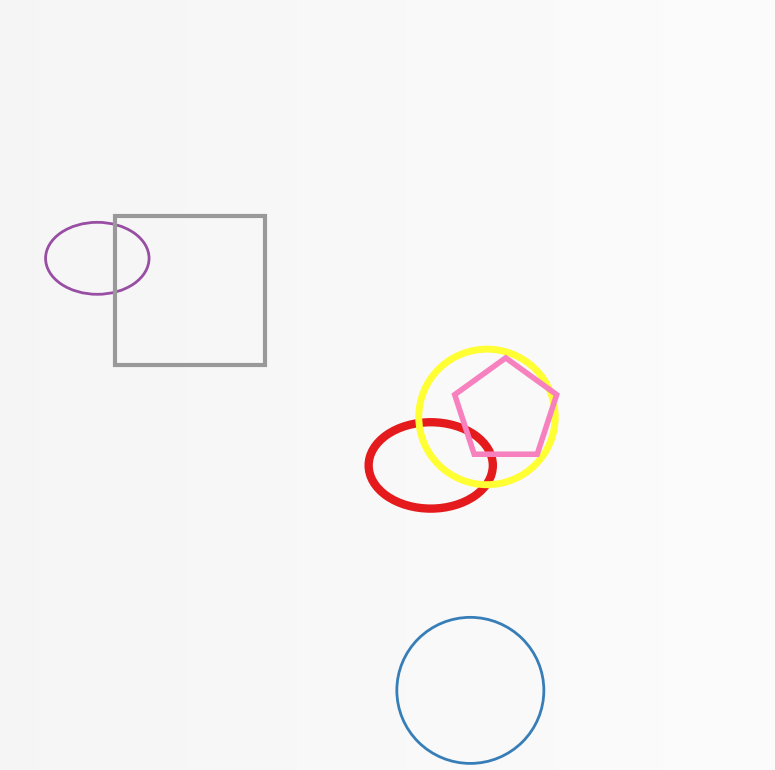[{"shape": "oval", "thickness": 3, "radius": 0.4, "center": [0.556, 0.396]}, {"shape": "circle", "thickness": 1, "radius": 0.47, "center": [0.607, 0.103]}, {"shape": "oval", "thickness": 1, "radius": 0.33, "center": [0.126, 0.665]}, {"shape": "circle", "thickness": 2.5, "radius": 0.44, "center": [0.628, 0.459]}, {"shape": "pentagon", "thickness": 2, "radius": 0.35, "center": [0.653, 0.466]}, {"shape": "square", "thickness": 1.5, "radius": 0.48, "center": [0.245, 0.623]}]